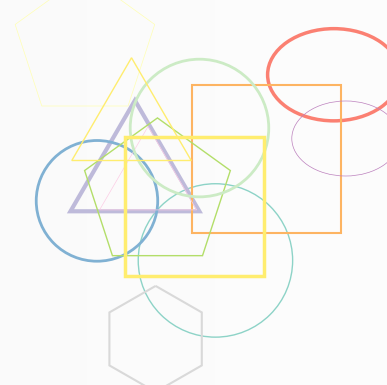[{"shape": "circle", "thickness": 1, "radius": 1.0, "center": [0.556, 0.324]}, {"shape": "pentagon", "thickness": 0.5, "radius": 0.95, "center": [0.219, 0.878]}, {"shape": "triangle", "thickness": 3, "radius": 0.96, "center": [0.348, 0.547]}, {"shape": "oval", "thickness": 2.5, "radius": 0.86, "center": [0.862, 0.806]}, {"shape": "circle", "thickness": 2, "radius": 0.78, "center": [0.25, 0.478]}, {"shape": "square", "thickness": 1.5, "radius": 0.96, "center": [0.688, 0.586]}, {"shape": "pentagon", "thickness": 1, "radius": 0.99, "center": [0.406, 0.496]}, {"shape": "triangle", "thickness": 0.5, "radius": 0.72, "center": [0.382, 0.527]}, {"shape": "hexagon", "thickness": 1.5, "radius": 0.69, "center": [0.402, 0.12]}, {"shape": "oval", "thickness": 0.5, "radius": 0.7, "center": [0.892, 0.64]}, {"shape": "circle", "thickness": 2, "radius": 0.89, "center": [0.515, 0.667]}, {"shape": "square", "thickness": 2.5, "radius": 0.9, "center": [0.502, 0.464]}, {"shape": "triangle", "thickness": 1, "radius": 0.89, "center": [0.339, 0.672]}]